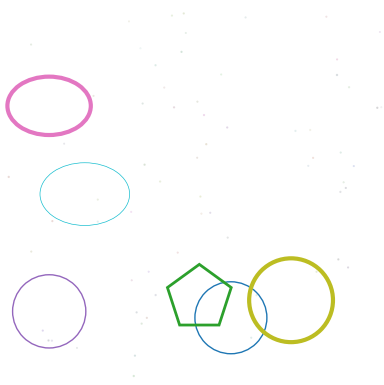[{"shape": "circle", "thickness": 1, "radius": 0.47, "center": [0.6, 0.175]}, {"shape": "pentagon", "thickness": 2, "radius": 0.44, "center": [0.518, 0.226]}, {"shape": "circle", "thickness": 1, "radius": 0.48, "center": [0.128, 0.191]}, {"shape": "oval", "thickness": 3, "radius": 0.54, "center": [0.128, 0.725]}, {"shape": "circle", "thickness": 3, "radius": 0.54, "center": [0.756, 0.22]}, {"shape": "oval", "thickness": 0.5, "radius": 0.58, "center": [0.22, 0.496]}]